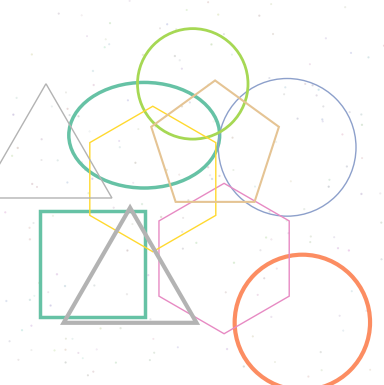[{"shape": "oval", "thickness": 2.5, "radius": 0.98, "center": [0.375, 0.649]}, {"shape": "square", "thickness": 2.5, "radius": 0.69, "center": [0.241, 0.315]}, {"shape": "circle", "thickness": 3, "radius": 0.88, "center": [0.785, 0.163]}, {"shape": "circle", "thickness": 1, "radius": 0.89, "center": [0.746, 0.617]}, {"shape": "hexagon", "thickness": 1, "radius": 0.98, "center": [0.582, 0.328]}, {"shape": "circle", "thickness": 2, "radius": 0.72, "center": [0.501, 0.782]}, {"shape": "hexagon", "thickness": 1, "radius": 0.94, "center": [0.397, 0.535]}, {"shape": "pentagon", "thickness": 1.5, "radius": 0.87, "center": [0.559, 0.617]}, {"shape": "triangle", "thickness": 1, "radius": 0.99, "center": [0.119, 0.585]}, {"shape": "triangle", "thickness": 3, "radius": 1.0, "center": [0.338, 0.261]}]